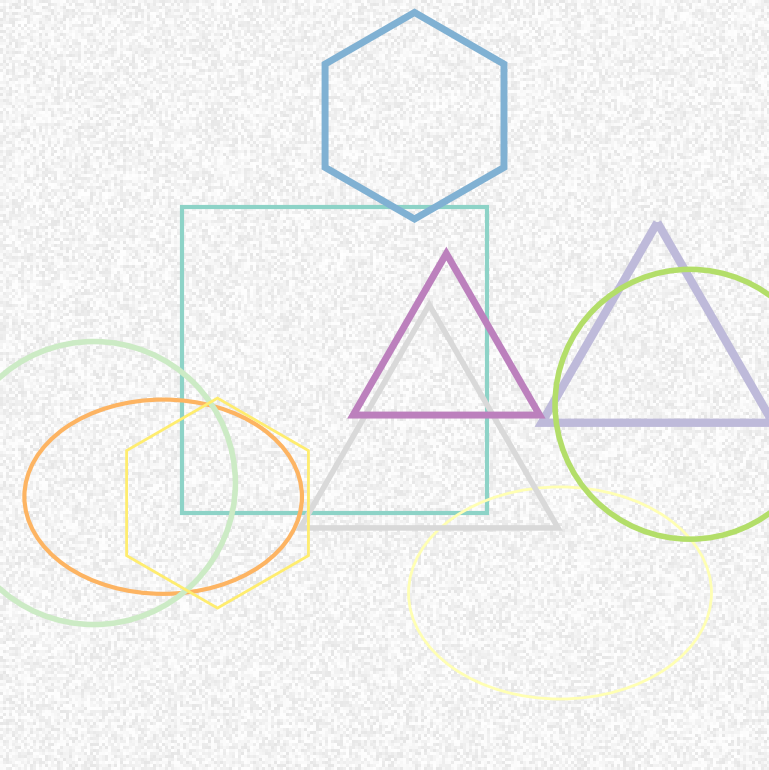[{"shape": "square", "thickness": 1.5, "radius": 0.99, "center": [0.434, 0.532]}, {"shape": "oval", "thickness": 1, "radius": 0.98, "center": [0.727, 0.23]}, {"shape": "triangle", "thickness": 3, "radius": 0.87, "center": [0.854, 0.538]}, {"shape": "hexagon", "thickness": 2.5, "radius": 0.67, "center": [0.538, 0.85]}, {"shape": "oval", "thickness": 1.5, "radius": 0.9, "center": [0.212, 0.355]}, {"shape": "circle", "thickness": 2, "radius": 0.88, "center": [0.896, 0.475]}, {"shape": "triangle", "thickness": 2, "radius": 0.97, "center": [0.557, 0.411]}, {"shape": "triangle", "thickness": 2.5, "radius": 0.7, "center": [0.58, 0.531]}, {"shape": "circle", "thickness": 2, "radius": 0.92, "center": [0.122, 0.373]}, {"shape": "hexagon", "thickness": 1, "radius": 0.68, "center": [0.282, 0.347]}]